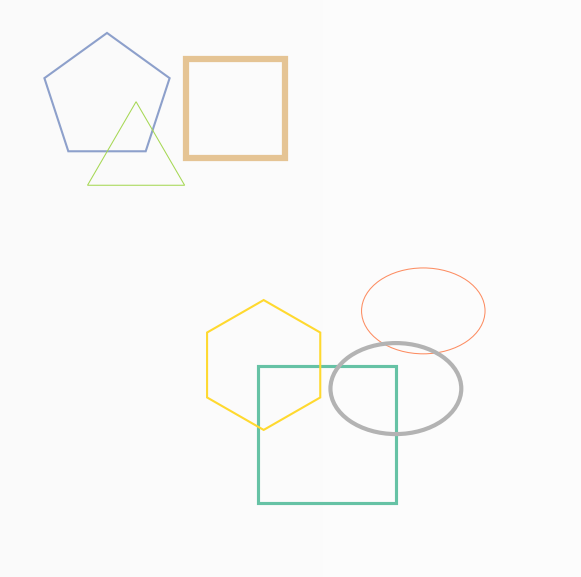[{"shape": "square", "thickness": 1.5, "radius": 0.59, "center": [0.563, 0.248]}, {"shape": "oval", "thickness": 0.5, "radius": 0.53, "center": [0.728, 0.461]}, {"shape": "pentagon", "thickness": 1, "radius": 0.57, "center": [0.184, 0.829]}, {"shape": "triangle", "thickness": 0.5, "radius": 0.48, "center": [0.234, 0.727]}, {"shape": "hexagon", "thickness": 1, "radius": 0.56, "center": [0.454, 0.367]}, {"shape": "square", "thickness": 3, "radius": 0.43, "center": [0.405, 0.811]}, {"shape": "oval", "thickness": 2, "radius": 0.56, "center": [0.681, 0.326]}]